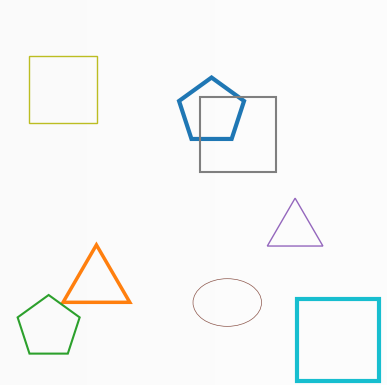[{"shape": "pentagon", "thickness": 3, "radius": 0.44, "center": [0.546, 0.71]}, {"shape": "triangle", "thickness": 2.5, "radius": 0.5, "center": [0.249, 0.264]}, {"shape": "pentagon", "thickness": 1.5, "radius": 0.42, "center": [0.126, 0.15]}, {"shape": "triangle", "thickness": 1, "radius": 0.41, "center": [0.762, 0.402]}, {"shape": "oval", "thickness": 0.5, "radius": 0.44, "center": [0.587, 0.214]}, {"shape": "square", "thickness": 1.5, "radius": 0.49, "center": [0.614, 0.651]}, {"shape": "square", "thickness": 1, "radius": 0.44, "center": [0.163, 0.767]}, {"shape": "square", "thickness": 3, "radius": 0.53, "center": [0.873, 0.117]}]